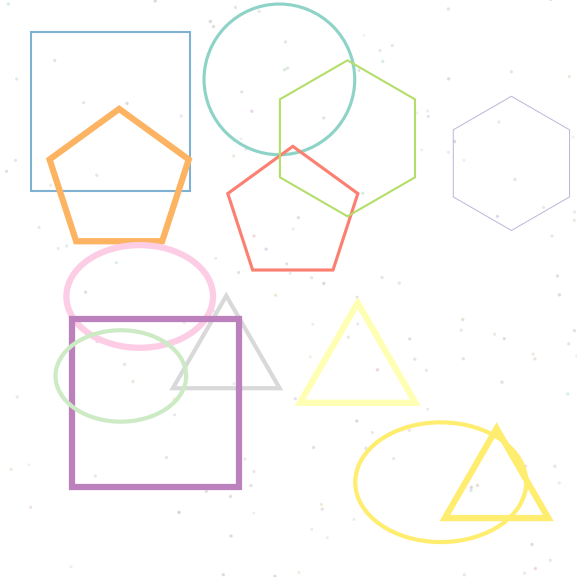[{"shape": "circle", "thickness": 1.5, "radius": 0.65, "center": [0.484, 0.862]}, {"shape": "triangle", "thickness": 3, "radius": 0.58, "center": [0.619, 0.359]}, {"shape": "hexagon", "thickness": 0.5, "radius": 0.58, "center": [0.886, 0.716]}, {"shape": "pentagon", "thickness": 1.5, "radius": 0.59, "center": [0.507, 0.627]}, {"shape": "square", "thickness": 1, "radius": 0.69, "center": [0.191, 0.807]}, {"shape": "pentagon", "thickness": 3, "radius": 0.63, "center": [0.206, 0.684]}, {"shape": "hexagon", "thickness": 1, "radius": 0.68, "center": [0.602, 0.76]}, {"shape": "oval", "thickness": 3, "radius": 0.63, "center": [0.242, 0.486]}, {"shape": "triangle", "thickness": 2, "radius": 0.53, "center": [0.392, 0.38]}, {"shape": "square", "thickness": 3, "radius": 0.73, "center": [0.269, 0.301]}, {"shape": "oval", "thickness": 2, "radius": 0.57, "center": [0.209, 0.348]}, {"shape": "oval", "thickness": 2, "radius": 0.74, "center": [0.763, 0.164]}, {"shape": "triangle", "thickness": 3, "radius": 0.52, "center": [0.86, 0.154]}]